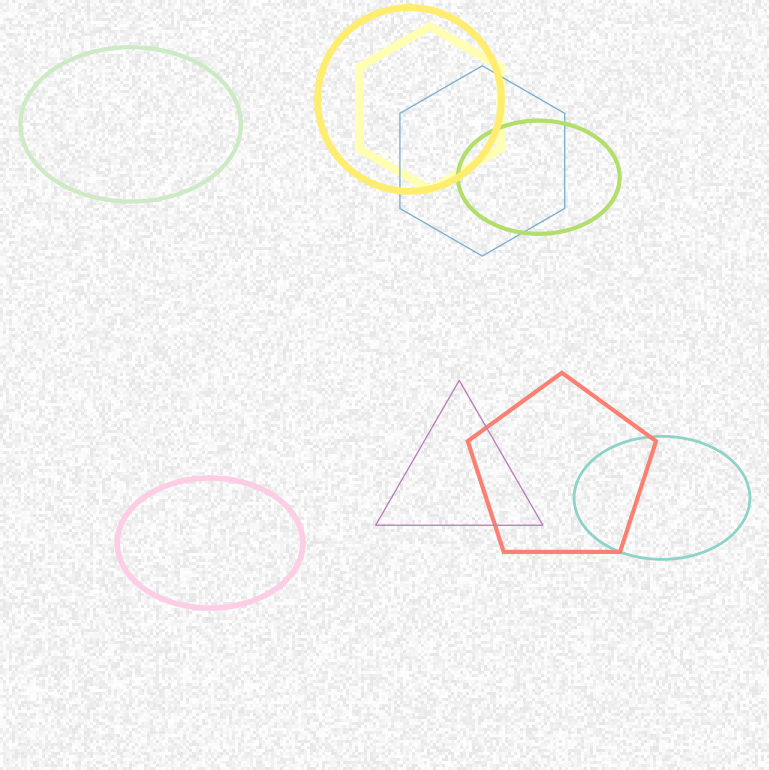[{"shape": "oval", "thickness": 1, "radius": 0.57, "center": [0.86, 0.353]}, {"shape": "hexagon", "thickness": 3, "radius": 0.53, "center": [0.558, 0.86]}, {"shape": "pentagon", "thickness": 1.5, "radius": 0.64, "center": [0.73, 0.387]}, {"shape": "hexagon", "thickness": 0.5, "radius": 0.62, "center": [0.626, 0.791]}, {"shape": "oval", "thickness": 1.5, "radius": 0.53, "center": [0.7, 0.77]}, {"shape": "oval", "thickness": 2, "radius": 0.6, "center": [0.273, 0.295]}, {"shape": "triangle", "thickness": 0.5, "radius": 0.63, "center": [0.596, 0.381]}, {"shape": "oval", "thickness": 1.5, "radius": 0.72, "center": [0.17, 0.838]}, {"shape": "circle", "thickness": 2.5, "radius": 0.6, "center": [0.532, 0.871]}]